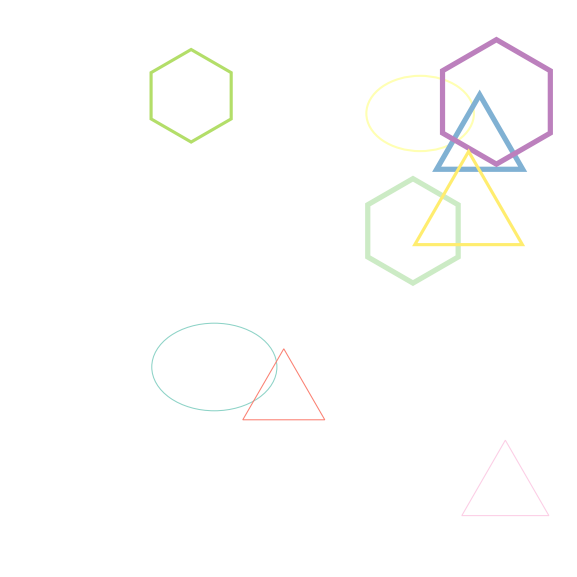[{"shape": "oval", "thickness": 0.5, "radius": 0.54, "center": [0.371, 0.364]}, {"shape": "oval", "thickness": 1, "radius": 0.47, "center": [0.728, 0.803]}, {"shape": "triangle", "thickness": 0.5, "radius": 0.41, "center": [0.491, 0.313]}, {"shape": "triangle", "thickness": 2.5, "radius": 0.43, "center": [0.831, 0.749]}, {"shape": "hexagon", "thickness": 1.5, "radius": 0.4, "center": [0.331, 0.833]}, {"shape": "triangle", "thickness": 0.5, "radius": 0.44, "center": [0.875, 0.15]}, {"shape": "hexagon", "thickness": 2.5, "radius": 0.54, "center": [0.86, 0.823]}, {"shape": "hexagon", "thickness": 2.5, "radius": 0.45, "center": [0.715, 0.599]}, {"shape": "triangle", "thickness": 1.5, "radius": 0.54, "center": [0.811, 0.629]}]